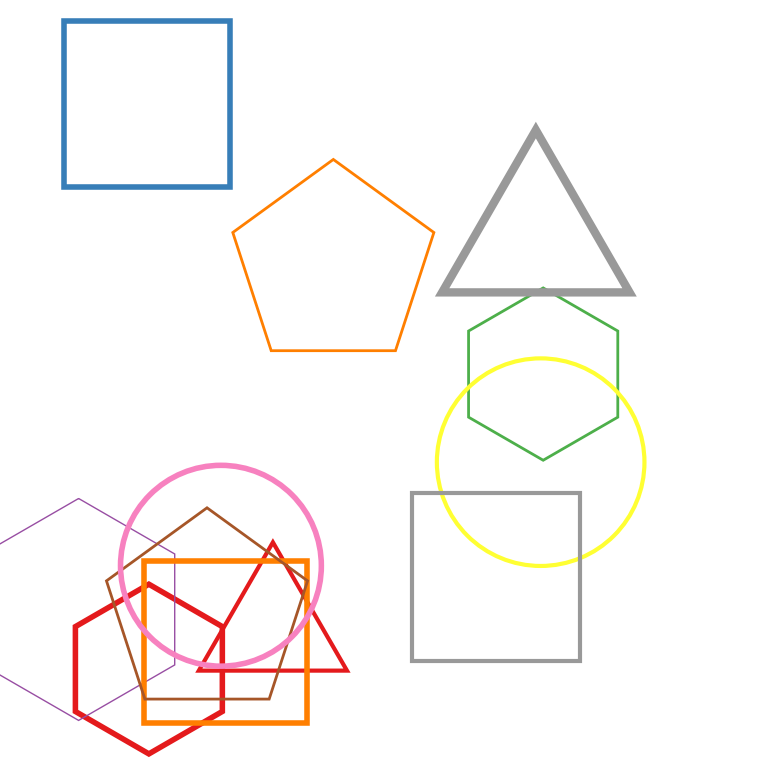[{"shape": "hexagon", "thickness": 2, "radius": 0.55, "center": [0.193, 0.131]}, {"shape": "triangle", "thickness": 1.5, "radius": 0.56, "center": [0.354, 0.185]}, {"shape": "square", "thickness": 2, "radius": 0.54, "center": [0.191, 0.865]}, {"shape": "hexagon", "thickness": 1, "radius": 0.56, "center": [0.705, 0.514]}, {"shape": "hexagon", "thickness": 0.5, "radius": 0.72, "center": [0.102, 0.209]}, {"shape": "pentagon", "thickness": 1, "radius": 0.69, "center": [0.433, 0.656]}, {"shape": "square", "thickness": 2, "radius": 0.53, "center": [0.293, 0.166]}, {"shape": "circle", "thickness": 1.5, "radius": 0.67, "center": [0.702, 0.4]}, {"shape": "pentagon", "thickness": 1, "radius": 0.69, "center": [0.269, 0.203]}, {"shape": "circle", "thickness": 2, "radius": 0.65, "center": [0.287, 0.265]}, {"shape": "square", "thickness": 1.5, "radius": 0.55, "center": [0.644, 0.251]}, {"shape": "triangle", "thickness": 3, "radius": 0.7, "center": [0.696, 0.691]}]